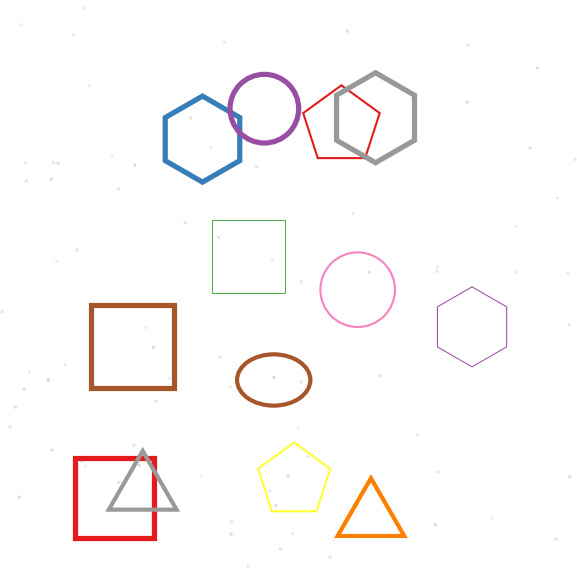[{"shape": "square", "thickness": 2.5, "radius": 0.34, "center": [0.198, 0.137]}, {"shape": "pentagon", "thickness": 1, "radius": 0.35, "center": [0.591, 0.782]}, {"shape": "hexagon", "thickness": 2.5, "radius": 0.37, "center": [0.351, 0.758]}, {"shape": "square", "thickness": 0.5, "radius": 0.32, "center": [0.43, 0.556]}, {"shape": "hexagon", "thickness": 0.5, "radius": 0.35, "center": [0.817, 0.433]}, {"shape": "circle", "thickness": 2.5, "radius": 0.3, "center": [0.458, 0.811]}, {"shape": "triangle", "thickness": 2, "radius": 0.33, "center": [0.642, 0.104]}, {"shape": "pentagon", "thickness": 1, "radius": 0.33, "center": [0.509, 0.167]}, {"shape": "square", "thickness": 2.5, "radius": 0.36, "center": [0.229, 0.399]}, {"shape": "oval", "thickness": 2, "radius": 0.32, "center": [0.474, 0.341]}, {"shape": "circle", "thickness": 1, "radius": 0.32, "center": [0.619, 0.498]}, {"shape": "triangle", "thickness": 2, "radius": 0.34, "center": [0.247, 0.151]}, {"shape": "hexagon", "thickness": 2.5, "radius": 0.39, "center": [0.65, 0.795]}]